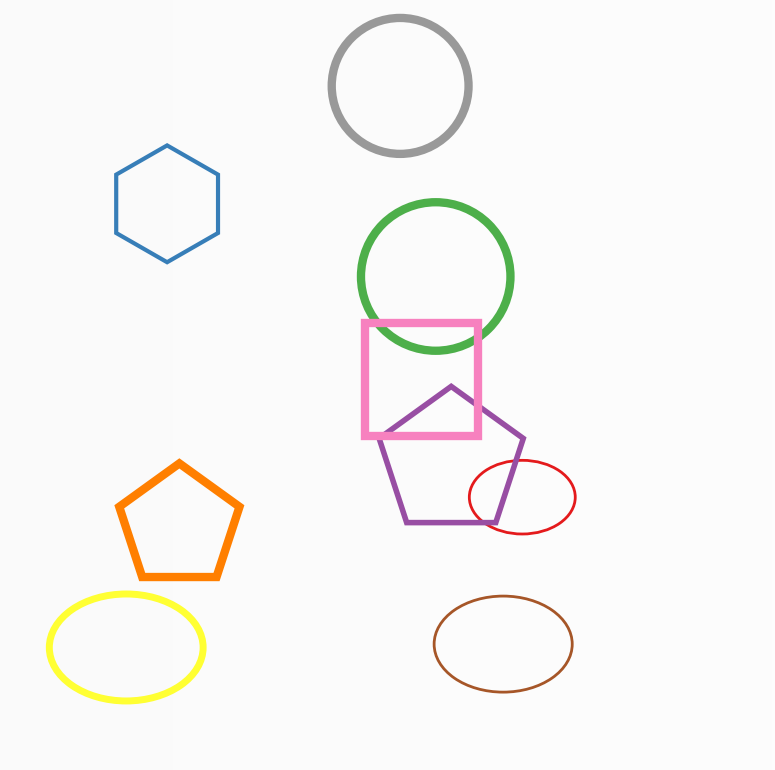[{"shape": "oval", "thickness": 1, "radius": 0.34, "center": [0.674, 0.354]}, {"shape": "hexagon", "thickness": 1.5, "radius": 0.38, "center": [0.216, 0.735]}, {"shape": "circle", "thickness": 3, "radius": 0.48, "center": [0.562, 0.641]}, {"shape": "pentagon", "thickness": 2, "radius": 0.49, "center": [0.582, 0.4]}, {"shape": "pentagon", "thickness": 3, "radius": 0.41, "center": [0.231, 0.317]}, {"shape": "oval", "thickness": 2.5, "radius": 0.5, "center": [0.163, 0.159]}, {"shape": "oval", "thickness": 1, "radius": 0.45, "center": [0.649, 0.163]}, {"shape": "square", "thickness": 3, "radius": 0.37, "center": [0.544, 0.507]}, {"shape": "circle", "thickness": 3, "radius": 0.44, "center": [0.516, 0.888]}]